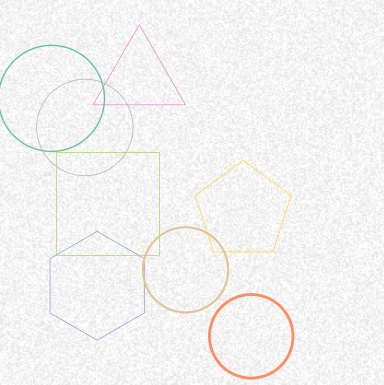[{"shape": "circle", "thickness": 1, "radius": 0.69, "center": [0.134, 0.745]}, {"shape": "circle", "thickness": 2, "radius": 0.54, "center": [0.652, 0.127]}, {"shape": "hexagon", "thickness": 0.5, "radius": 0.71, "center": [0.252, 0.258]}, {"shape": "triangle", "thickness": 0.5, "radius": 0.69, "center": [0.362, 0.797]}, {"shape": "square", "thickness": 0.5, "radius": 0.67, "center": [0.28, 0.472]}, {"shape": "pentagon", "thickness": 0.5, "radius": 0.66, "center": [0.632, 0.452]}, {"shape": "circle", "thickness": 1.5, "radius": 0.55, "center": [0.482, 0.299]}, {"shape": "circle", "thickness": 0.5, "radius": 0.63, "center": [0.22, 0.669]}]